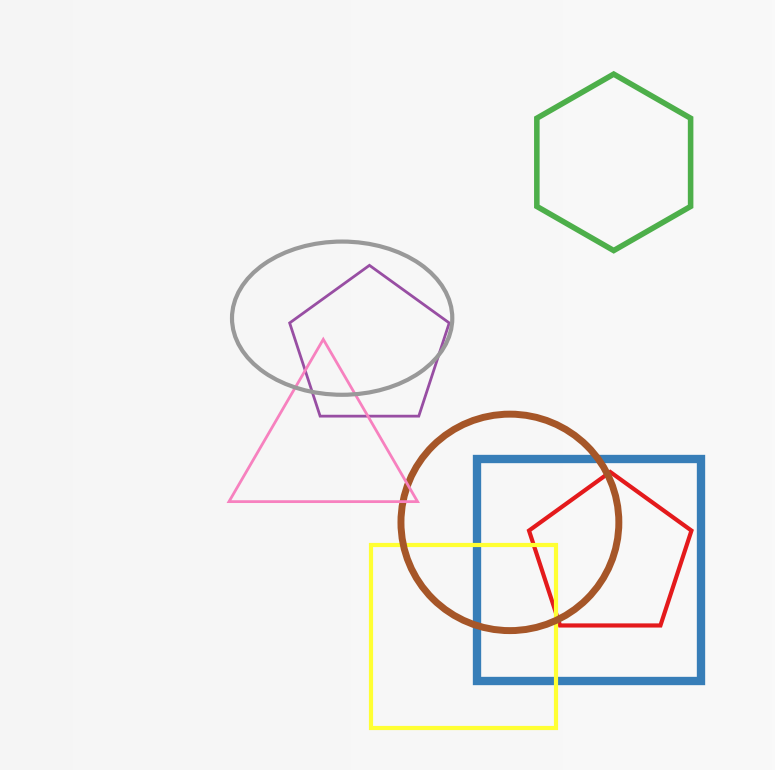[{"shape": "pentagon", "thickness": 1.5, "radius": 0.55, "center": [0.787, 0.277]}, {"shape": "square", "thickness": 3, "radius": 0.72, "center": [0.76, 0.259]}, {"shape": "hexagon", "thickness": 2, "radius": 0.57, "center": [0.792, 0.789]}, {"shape": "pentagon", "thickness": 1, "radius": 0.54, "center": [0.477, 0.547]}, {"shape": "square", "thickness": 1.5, "radius": 0.6, "center": [0.598, 0.174]}, {"shape": "circle", "thickness": 2.5, "radius": 0.7, "center": [0.658, 0.322]}, {"shape": "triangle", "thickness": 1, "radius": 0.7, "center": [0.417, 0.419]}, {"shape": "oval", "thickness": 1.5, "radius": 0.71, "center": [0.441, 0.587]}]